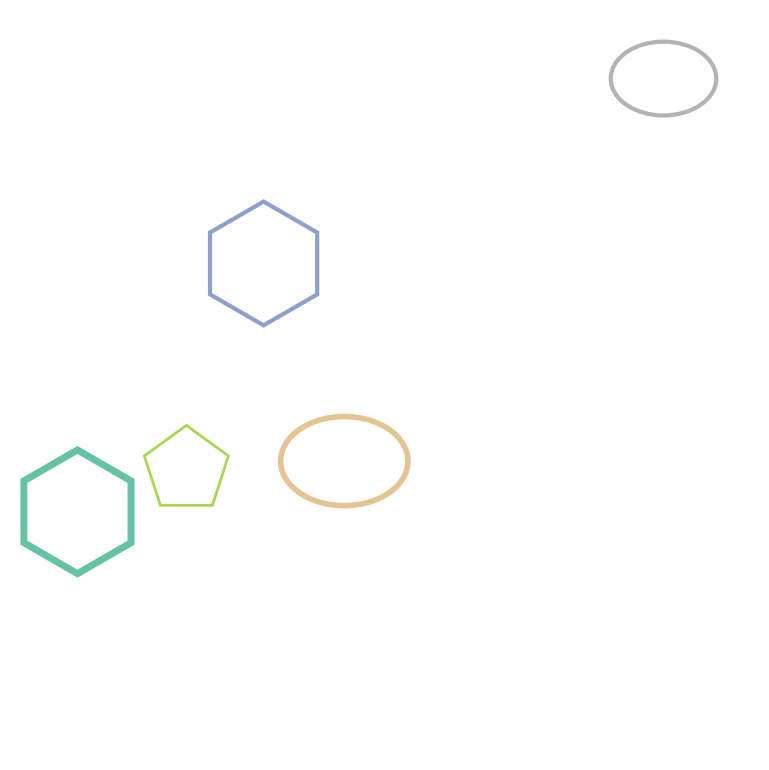[{"shape": "hexagon", "thickness": 2.5, "radius": 0.4, "center": [0.101, 0.335]}, {"shape": "hexagon", "thickness": 1.5, "radius": 0.4, "center": [0.342, 0.658]}, {"shape": "pentagon", "thickness": 1, "radius": 0.29, "center": [0.242, 0.39]}, {"shape": "oval", "thickness": 2, "radius": 0.41, "center": [0.447, 0.401]}, {"shape": "oval", "thickness": 1.5, "radius": 0.34, "center": [0.862, 0.898]}]